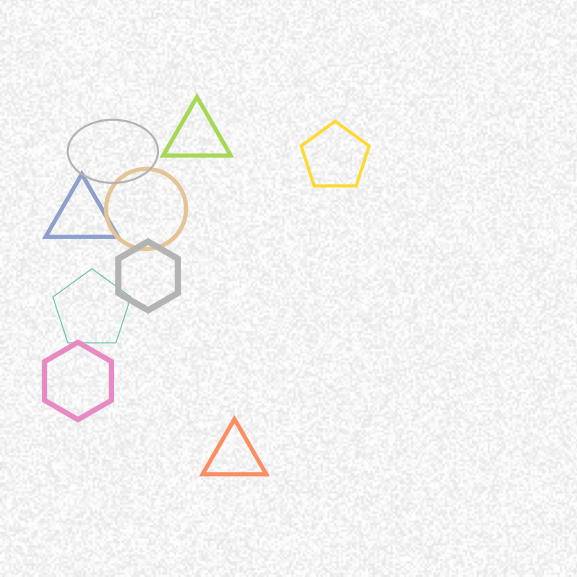[{"shape": "pentagon", "thickness": 0.5, "radius": 0.35, "center": [0.159, 0.463]}, {"shape": "triangle", "thickness": 2, "radius": 0.32, "center": [0.406, 0.21]}, {"shape": "triangle", "thickness": 2, "radius": 0.36, "center": [0.142, 0.625]}, {"shape": "hexagon", "thickness": 2.5, "radius": 0.33, "center": [0.135, 0.339]}, {"shape": "triangle", "thickness": 2, "radius": 0.34, "center": [0.341, 0.764]}, {"shape": "pentagon", "thickness": 1.5, "radius": 0.31, "center": [0.58, 0.727]}, {"shape": "circle", "thickness": 2, "radius": 0.35, "center": [0.253, 0.637]}, {"shape": "oval", "thickness": 1, "radius": 0.39, "center": [0.195, 0.737]}, {"shape": "hexagon", "thickness": 3, "radius": 0.3, "center": [0.256, 0.521]}]